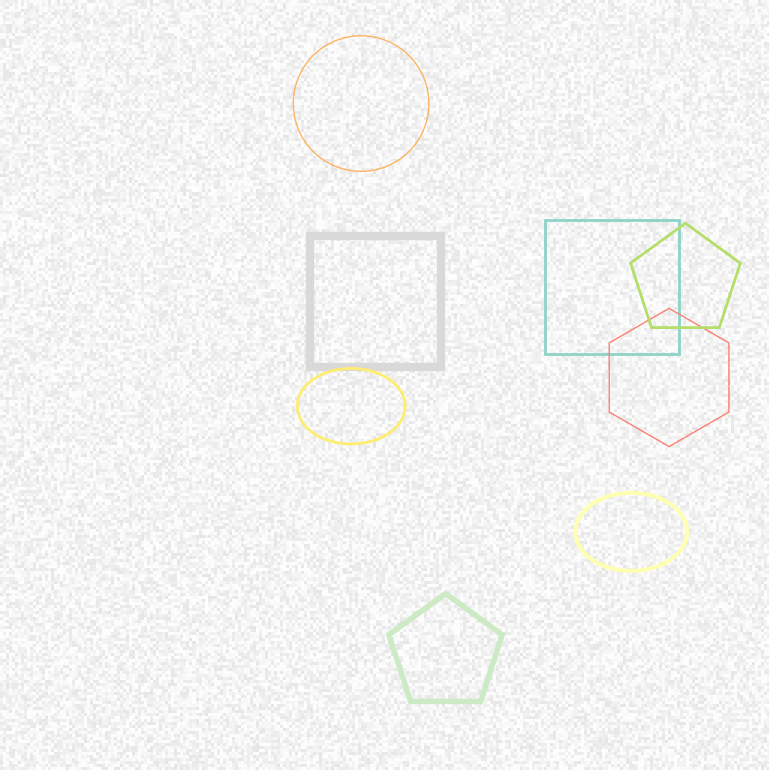[{"shape": "square", "thickness": 1, "radius": 0.44, "center": [0.795, 0.627]}, {"shape": "oval", "thickness": 1.5, "radius": 0.36, "center": [0.82, 0.309]}, {"shape": "hexagon", "thickness": 0.5, "radius": 0.45, "center": [0.869, 0.51]}, {"shape": "circle", "thickness": 0.5, "radius": 0.44, "center": [0.469, 0.866]}, {"shape": "pentagon", "thickness": 1, "radius": 0.37, "center": [0.89, 0.635]}, {"shape": "square", "thickness": 3, "radius": 0.42, "center": [0.487, 0.609]}, {"shape": "pentagon", "thickness": 2, "radius": 0.39, "center": [0.579, 0.152]}, {"shape": "oval", "thickness": 1, "radius": 0.35, "center": [0.456, 0.472]}]